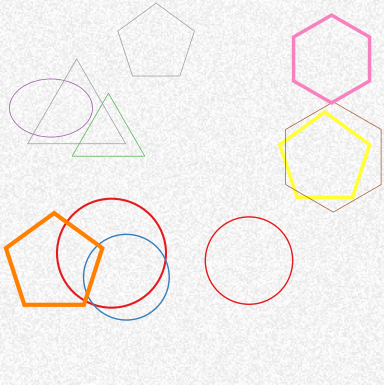[{"shape": "circle", "thickness": 1, "radius": 0.57, "center": [0.647, 0.323]}, {"shape": "circle", "thickness": 1.5, "radius": 0.71, "center": [0.29, 0.342]}, {"shape": "circle", "thickness": 1, "radius": 0.56, "center": [0.328, 0.28]}, {"shape": "triangle", "thickness": 0.5, "radius": 0.55, "center": [0.282, 0.649]}, {"shape": "oval", "thickness": 0.5, "radius": 0.54, "center": [0.132, 0.719]}, {"shape": "pentagon", "thickness": 3, "radius": 0.66, "center": [0.141, 0.315]}, {"shape": "pentagon", "thickness": 2.5, "radius": 0.61, "center": [0.844, 0.586]}, {"shape": "hexagon", "thickness": 0.5, "radius": 0.72, "center": [0.866, 0.592]}, {"shape": "hexagon", "thickness": 2.5, "radius": 0.57, "center": [0.861, 0.847]}, {"shape": "pentagon", "thickness": 0.5, "radius": 0.52, "center": [0.406, 0.887]}, {"shape": "triangle", "thickness": 0.5, "radius": 0.74, "center": [0.199, 0.7]}]